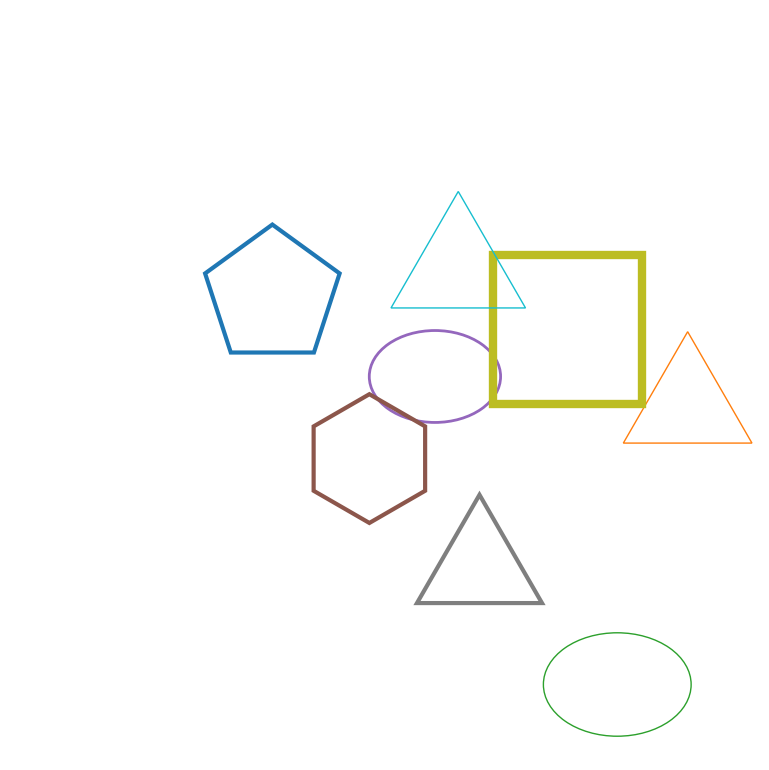[{"shape": "pentagon", "thickness": 1.5, "radius": 0.46, "center": [0.354, 0.616]}, {"shape": "triangle", "thickness": 0.5, "radius": 0.48, "center": [0.893, 0.473]}, {"shape": "oval", "thickness": 0.5, "radius": 0.48, "center": [0.802, 0.111]}, {"shape": "oval", "thickness": 1, "radius": 0.43, "center": [0.565, 0.511]}, {"shape": "hexagon", "thickness": 1.5, "radius": 0.42, "center": [0.48, 0.404]}, {"shape": "triangle", "thickness": 1.5, "radius": 0.47, "center": [0.623, 0.264]}, {"shape": "square", "thickness": 3, "radius": 0.49, "center": [0.737, 0.572]}, {"shape": "triangle", "thickness": 0.5, "radius": 0.5, "center": [0.595, 0.65]}]